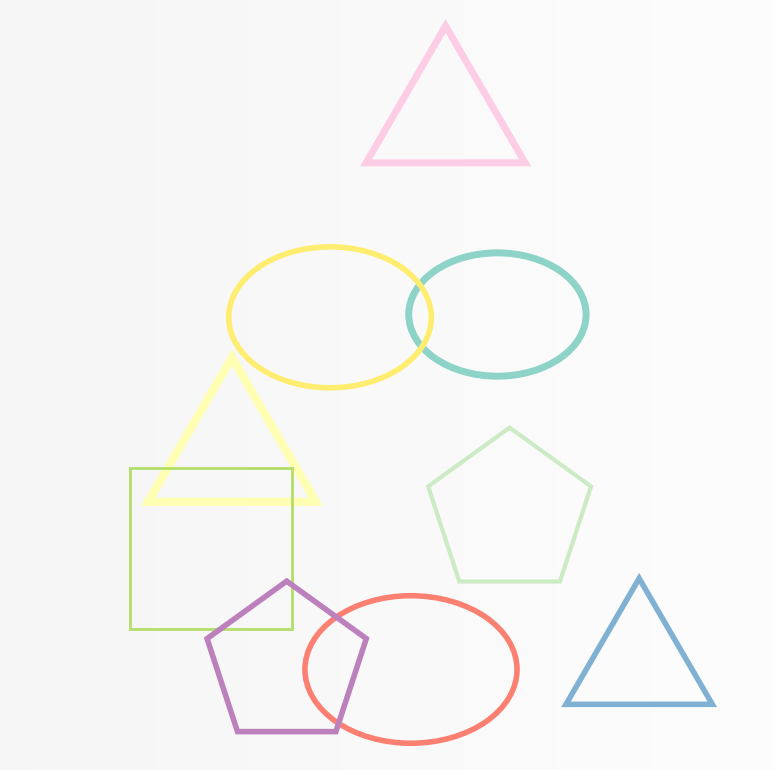[{"shape": "oval", "thickness": 2.5, "radius": 0.57, "center": [0.642, 0.592]}, {"shape": "triangle", "thickness": 3, "radius": 0.62, "center": [0.299, 0.411]}, {"shape": "oval", "thickness": 2, "radius": 0.68, "center": [0.53, 0.131]}, {"shape": "triangle", "thickness": 2, "radius": 0.55, "center": [0.825, 0.14]}, {"shape": "square", "thickness": 1, "radius": 0.52, "center": [0.272, 0.288]}, {"shape": "triangle", "thickness": 2.5, "radius": 0.59, "center": [0.575, 0.848]}, {"shape": "pentagon", "thickness": 2, "radius": 0.54, "center": [0.37, 0.137]}, {"shape": "pentagon", "thickness": 1.5, "radius": 0.55, "center": [0.658, 0.334]}, {"shape": "oval", "thickness": 2, "radius": 0.65, "center": [0.426, 0.588]}]